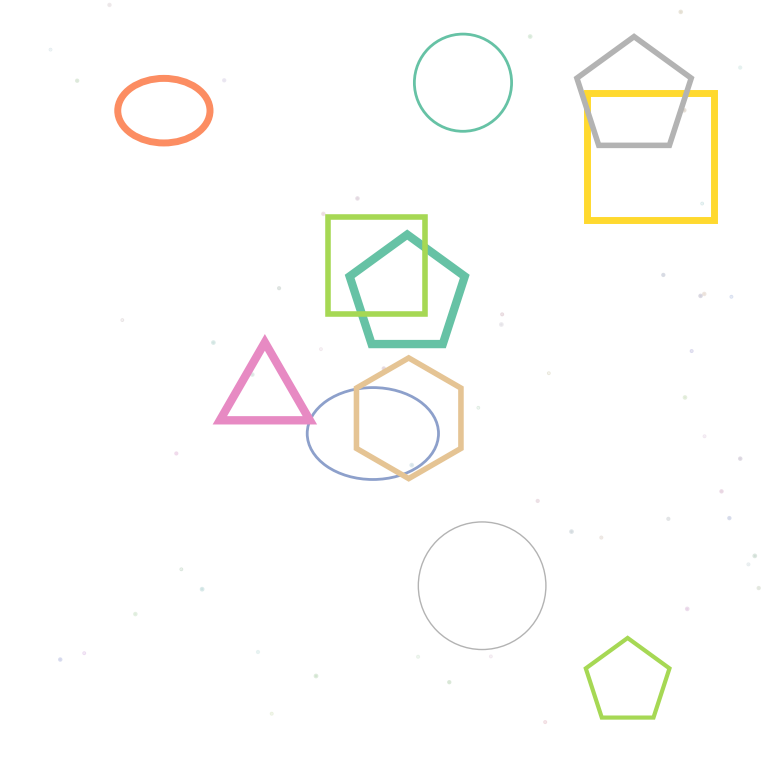[{"shape": "circle", "thickness": 1, "radius": 0.32, "center": [0.601, 0.893]}, {"shape": "pentagon", "thickness": 3, "radius": 0.39, "center": [0.529, 0.617]}, {"shape": "oval", "thickness": 2.5, "radius": 0.3, "center": [0.213, 0.856]}, {"shape": "oval", "thickness": 1, "radius": 0.43, "center": [0.484, 0.437]}, {"shape": "triangle", "thickness": 3, "radius": 0.34, "center": [0.344, 0.488]}, {"shape": "square", "thickness": 2, "radius": 0.31, "center": [0.489, 0.655]}, {"shape": "pentagon", "thickness": 1.5, "radius": 0.29, "center": [0.815, 0.114]}, {"shape": "square", "thickness": 2.5, "radius": 0.41, "center": [0.844, 0.797]}, {"shape": "hexagon", "thickness": 2, "radius": 0.39, "center": [0.531, 0.457]}, {"shape": "pentagon", "thickness": 2, "radius": 0.39, "center": [0.823, 0.874]}, {"shape": "circle", "thickness": 0.5, "radius": 0.41, "center": [0.626, 0.239]}]